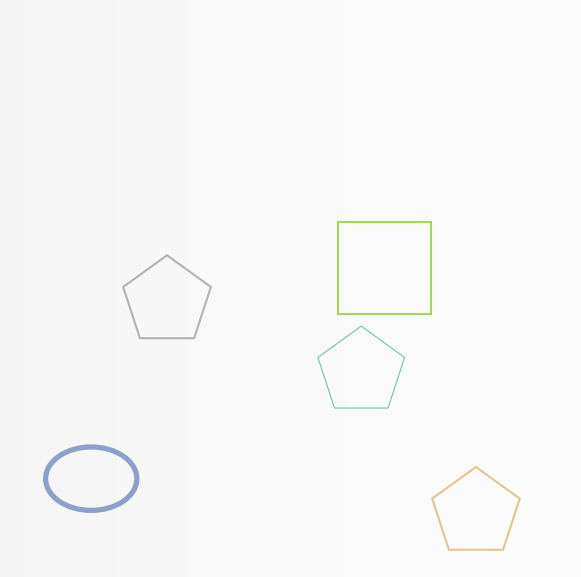[{"shape": "pentagon", "thickness": 0.5, "radius": 0.39, "center": [0.622, 0.356]}, {"shape": "oval", "thickness": 2.5, "radius": 0.39, "center": [0.157, 0.17]}, {"shape": "square", "thickness": 1, "radius": 0.4, "center": [0.661, 0.534]}, {"shape": "pentagon", "thickness": 1, "radius": 0.4, "center": [0.819, 0.111]}, {"shape": "pentagon", "thickness": 1, "radius": 0.4, "center": [0.287, 0.478]}]